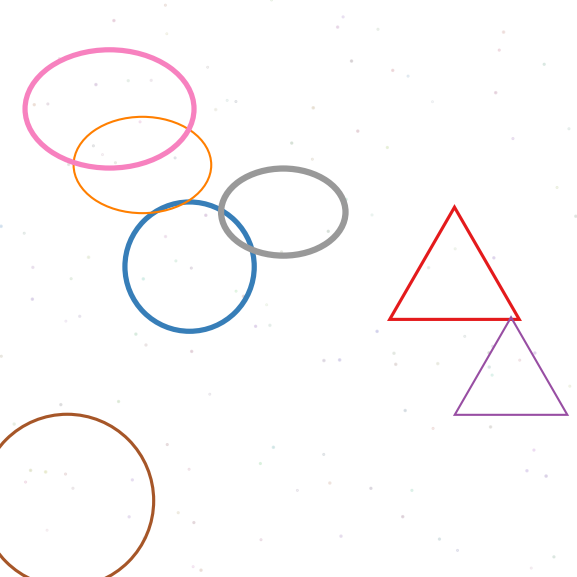[{"shape": "triangle", "thickness": 1.5, "radius": 0.65, "center": [0.787, 0.511]}, {"shape": "circle", "thickness": 2.5, "radius": 0.56, "center": [0.328, 0.537]}, {"shape": "triangle", "thickness": 1, "radius": 0.56, "center": [0.885, 0.337]}, {"shape": "oval", "thickness": 1, "radius": 0.6, "center": [0.247, 0.713]}, {"shape": "circle", "thickness": 1.5, "radius": 0.75, "center": [0.116, 0.132]}, {"shape": "oval", "thickness": 2.5, "radius": 0.73, "center": [0.19, 0.811]}, {"shape": "oval", "thickness": 3, "radius": 0.54, "center": [0.491, 0.632]}]